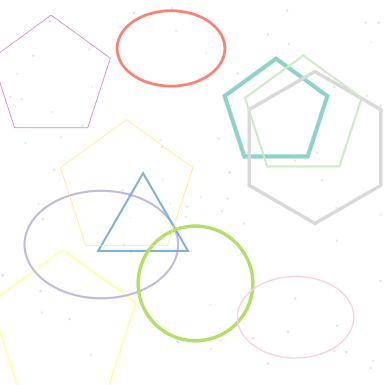[{"shape": "pentagon", "thickness": 3, "radius": 0.7, "center": [0.717, 0.707]}, {"shape": "pentagon", "thickness": 1.5, "radius": 0.99, "center": [0.164, 0.153]}, {"shape": "oval", "thickness": 1.5, "radius": 1.0, "center": [0.263, 0.365]}, {"shape": "oval", "thickness": 2, "radius": 0.7, "center": [0.444, 0.874]}, {"shape": "triangle", "thickness": 1.5, "radius": 0.67, "center": [0.372, 0.416]}, {"shape": "circle", "thickness": 2.5, "radius": 0.74, "center": [0.508, 0.264]}, {"shape": "oval", "thickness": 1, "radius": 0.76, "center": [0.768, 0.176]}, {"shape": "hexagon", "thickness": 2.5, "radius": 0.99, "center": [0.818, 0.617]}, {"shape": "pentagon", "thickness": 0.5, "radius": 0.81, "center": [0.133, 0.799]}, {"shape": "pentagon", "thickness": 1.5, "radius": 0.8, "center": [0.788, 0.696]}, {"shape": "pentagon", "thickness": 0.5, "radius": 0.9, "center": [0.329, 0.508]}]